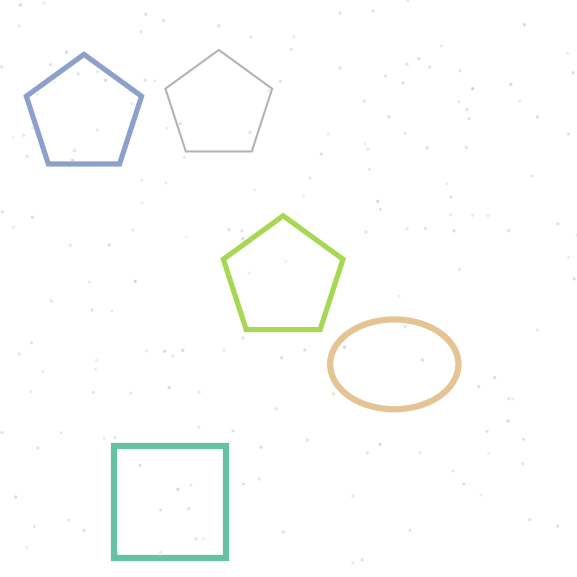[{"shape": "square", "thickness": 3, "radius": 0.48, "center": [0.294, 0.13]}, {"shape": "pentagon", "thickness": 2.5, "radius": 0.52, "center": [0.145, 0.8]}, {"shape": "pentagon", "thickness": 2.5, "radius": 0.54, "center": [0.49, 0.517]}, {"shape": "oval", "thickness": 3, "radius": 0.56, "center": [0.683, 0.368]}, {"shape": "pentagon", "thickness": 1, "radius": 0.49, "center": [0.379, 0.816]}]